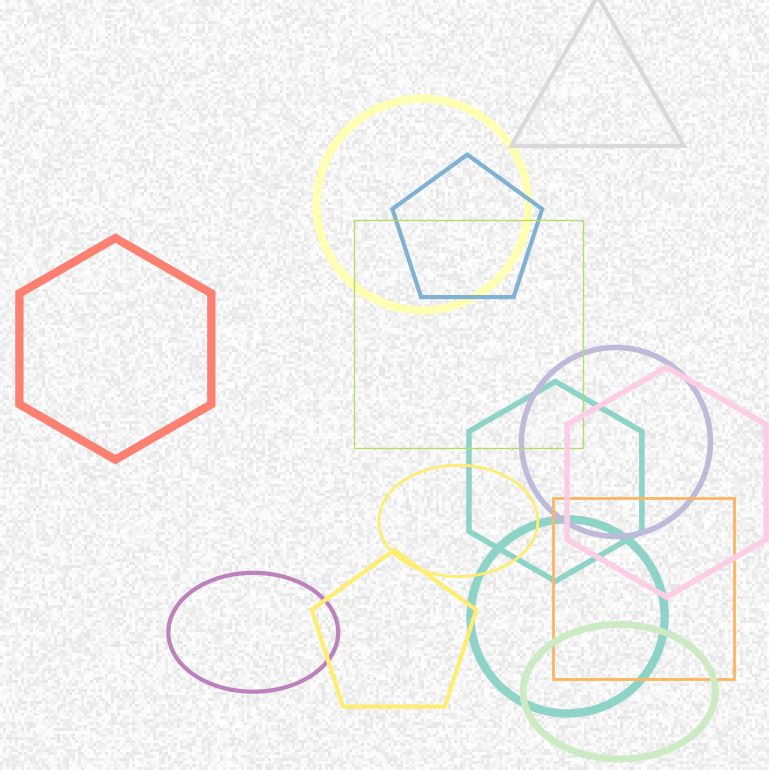[{"shape": "circle", "thickness": 3, "radius": 0.63, "center": [0.737, 0.2]}, {"shape": "hexagon", "thickness": 2, "radius": 0.65, "center": [0.721, 0.375]}, {"shape": "circle", "thickness": 3, "radius": 0.69, "center": [0.549, 0.734]}, {"shape": "circle", "thickness": 2, "radius": 0.61, "center": [0.8, 0.426]}, {"shape": "hexagon", "thickness": 3, "radius": 0.72, "center": [0.15, 0.547]}, {"shape": "pentagon", "thickness": 1.5, "radius": 0.51, "center": [0.607, 0.697]}, {"shape": "square", "thickness": 1, "radius": 0.59, "center": [0.836, 0.236]}, {"shape": "square", "thickness": 0.5, "radius": 0.74, "center": [0.608, 0.566]}, {"shape": "hexagon", "thickness": 2, "radius": 0.75, "center": [0.866, 0.374]}, {"shape": "triangle", "thickness": 1.5, "radius": 0.65, "center": [0.776, 0.875]}, {"shape": "oval", "thickness": 1.5, "radius": 0.55, "center": [0.329, 0.179]}, {"shape": "oval", "thickness": 2.5, "radius": 0.62, "center": [0.804, 0.102]}, {"shape": "pentagon", "thickness": 1.5, "radius": 0.56, "center": [0.512, 0.173]}, {"shape": "oval", "thickness": 1, "radius": 0.52, "center": [0.595, 0.323]}]